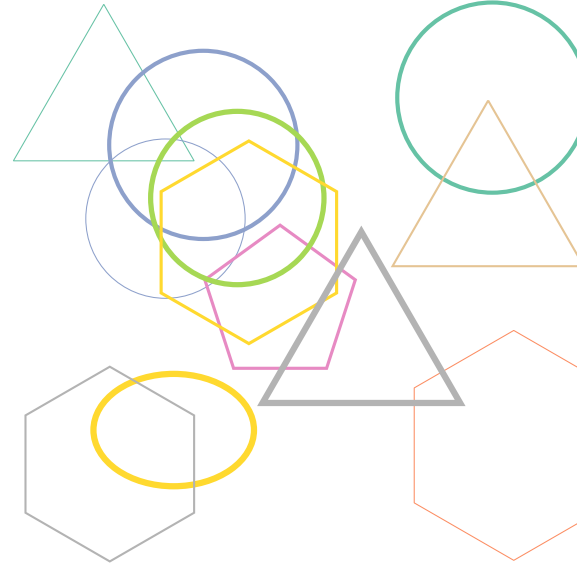[{"shape": "circle", "thickness": 2, "radius": 0.82, "center": [0.853, 0.83]}, {"shape": "triangle", "thickness": 0.5, "radius": 0.9, "center": [0.18, 0.811]}, {"shape": "hexagon", "thickness": 0.5, "radius": 1.0, "center": [0.89, 0.228]}, {"shape": "circle", "thickness": 0.5, "radius": 0.69, "center": [0.287, 0.621]}, {"shape": "circle", "thickness": 2, "radius": 0.81, "center": [0.352, 0.748]}, {"shape": "pentagon", "thickness": 1.5, "radius": 0.68, "center": [0.485, 0.472]}, {"shape": "circle", "thickness": 2.5, "radius": 0.75, "center": [0.411, 0.656]}, {"shape": "oval", "thickness": 3, "radius": 0.69, "center": [0.301, 0.254]}, {"shape": "hexagon", "thickness": 1.5, "radius": 0.88, "center": [0.431, 0.58]}, {"shape": "triangle", "thickness": 1, "radius": 0.96, "center": [0.845, 0.634]}, {"shape": "triangle", "thickness": 3, "radius": 0.99, "center": [0.626, 0.4]}, {"shape": "hexagon", "thickness": 1, "radius": 0.84, "center": [0.19, 0.196]}]